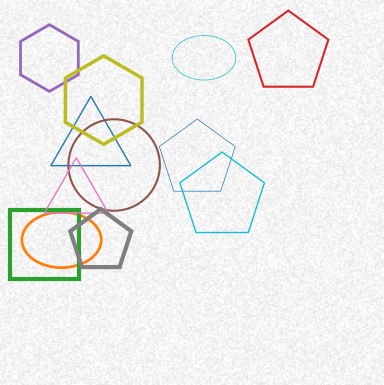[{"shape": "pentagon", "thickness": 0.5, "radius": 0.52, "center": [0.512, 0.587]}, {"shape": "triangle", "thickness": 1, "radius": 0.6, "center": [0.236, 0.63]}, {"shape": "oval", "thickness": 2, "radius": 0.52, "center": [0.16, 0.377]}, {"shape": "square", "thickness": 3, "radius": 0.45, "center": [0.116, 0.366]}, {"shape": "pentagon", "thickness": 1.5, "radius": 0.55, "center": [0.749, 0.863]}, {"shape": "hexagon", "thickness": 2, "radius": 0.43, "center": [0.128, 0.849]}, {"shape": "circle", "thickness": 1.5, "radius": 0.59, "center": [0.296, 0.571]}, {"shape": "triangle", "thickness": 1, "radius": 0.48, "center": [0.198, 0.494]}, {"shape": "pentagon", "thickness": 3, "radius": 0.42, "center": [0.262, 0.374]}, {"shape": "hexagon", "thickness": 2.5, "radius": 0.57, "center": [0.269, 0.74]}, {"shape": "pentagon", "thickness": 1, "radius": 0.58, "center": [0.577, 0.489]}, {"shape": "oval", "thickness": 0.5, "radius": 0.41, "center": [0.53, 0.85]}]